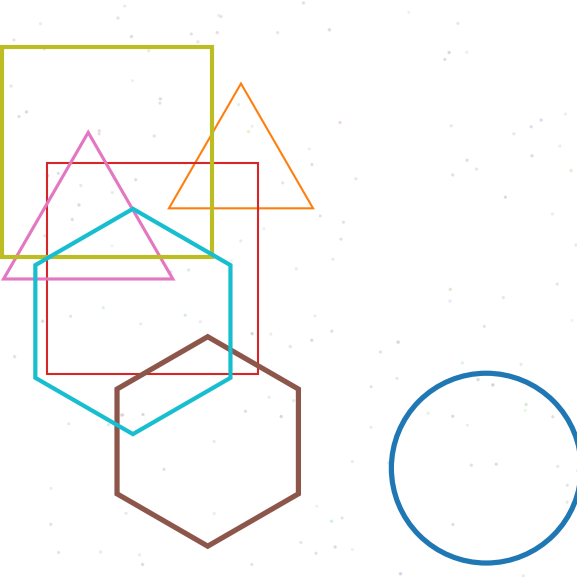[{"shape": "circle", "thickness": 2.5, "radius": 0.82, "center": [0.842, 0.189]}, {"shape": "triangle", "thickness": 1, "radius": 0.72, "center": [0.417, 0.71]}, {"shape": "square", "thickness": 1, "radius": 0.91, "center": [0.264, 0.534]}, {"shape": "hexagon", "thickness": 2.5, "radius": 0.91, "center": [0.36, 0.235]}, {"shape": "triangle", "thickness": 1.5, "radius": 0.85, "center": [0.153, 0.601]}, {"shape": "square", "thickness": 2, "radius": 0.91, "center": [0.186, 0.736]}, {"shape": "hexagon", "thickness": 2, "radius": 0.98, "center": [0.23, 0.442]}]